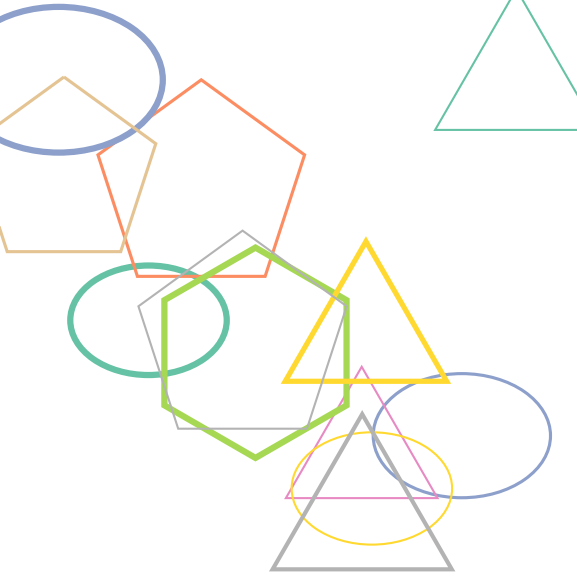[{"shape": "triangle", "thickness": 1, "radius": 0.81, "center": [0.894, 0.855]}, {"shape": "oval", "thickness": 3, "radius": 0.68, "center": [0.257, 0.445]}, {"shape": "pentagon", "thickness": 1.5, "radius": 0.94, "center": [0.349, 0.673]}, {"shape": "oval", "thickness": 1.5, "radius": 0.77, "center": [0.8, 0.245]}, {"shape": "oval", "thickness": 3, "radius": 0.9, "center": [0.102, 0.861]}, {"shape": "triangle", "thickness": 1, "radius": 0.76, "center": [0.626, 0.212]}, {"shape": "hexagon", "thickness": 3, "radius": 0.91, "center": [0.442, 0.388]}, {"shape": "oval", "thickness": 1, "radius": 0.69, "center": [0.644, 0.153]}, {"shape": "triangle", "thickness": 2.5, "radius": 0.81, "center": [0.634, 0.42]}, {"shape": "pentagon", "thickness": 1.5, "radius": 0.84, "center": [0.111, 0.699]}, {"shape": "pentagon", "thickness": 1, "radius": 0.95, "center": [0.42, 0.41]}, {"shape": "triangle", "thickness": 2, "radius": 0.9, "center": [0.627, 0.103]}]